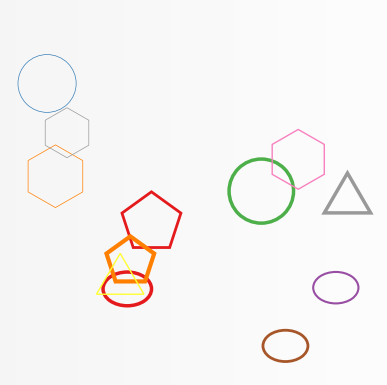[{"shape": "oval", "thickness": 2.5, "radius": 0.31, "center": [0.328, 0.25]}, {"shape": "pentagon", "thickness": 2, "radius": 0.4, "center": [0.391, 0.422]}, {"shape": "circle", "thickness": 0.5, "radius": 0.38, "center": [0.121, 0.783]}, {"shape": "circle", "thickness": 2.5, "radius": 0.42, "center": [0.674, 0.504]}, {"shape": "oval", "thickness": 1.5, "radius": 0.29, "center": [0.867, 0.253]}, {"shape": "hexagon", "thickness": 0.5, "radius": 0.41, "center": [0.143, 0.542]}, {"shape": "pentagon", "thickness": 3, "radius": 0.32, "center": [0.336, 0.321]}, {"shape": "triangle", "thickness": 1, "radius": 0.35, "center": [0.31, 0.271]}, {"shape": "oval", "thickness": 2, "radius": 0.29, "center": [0.737, 0.102]}, {"shape": "hexagon", "thickness": 1, "radius": 0.39, "center": [0.77, 0.586]}, {"shape": "triangle", "thickness": 2.5, "radius": 0.34, "center": [0.897, 0.482]}, {"shape": "hexagon", "thickness": 0.5, "radius": 0.32, "center": [0.173, 0.655]}]